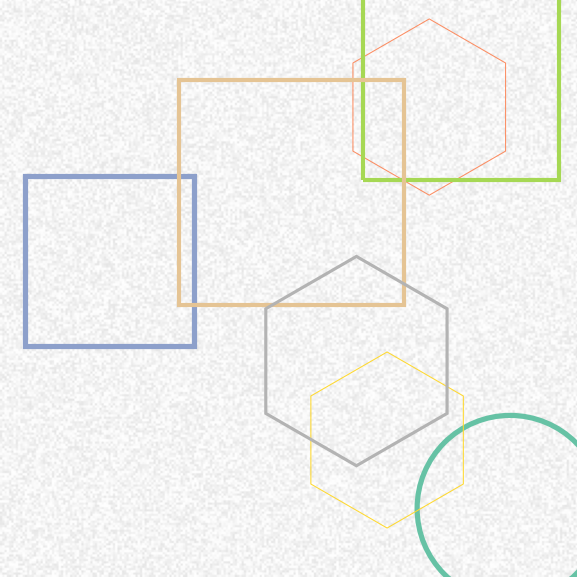[{"shape": "circle", "thickness": 2.5, "radius": 0.81, "center": [0.883, 0.119]}, {"shape": "hexagon", "thickness": 0.5, "radius": 0.76, "center": [0.743, 0.814]}, {"shape": "square", "thickness": 2.5, "radius": 0.73, "center": [0.19, 0.547]}, {"shape": "square", "thickness": 2, "radius": 0.85, "center": [0.798, 0.858]}, {"shape": "hexagon", "thickness": 0.5, "radius": 0.76, "center": [0.67, 0.237]}, {"shape": "square", "thickness": 2, "radius": 0.98, "center": [0.505, 0.666]}, {"shape": "hexagon", "thickness": 1.5, "radius": 0.91, "center": [0.617, 0.374]}]